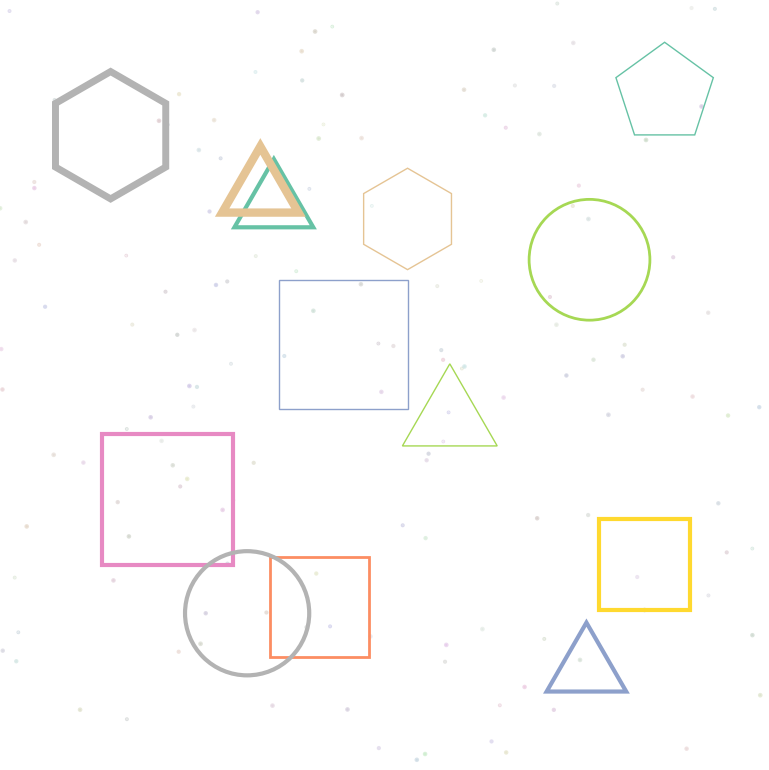[{"shape": "triangle", "thickness": 1.5, "radius": 0.3, "center": [0.356, 0.734]}, {"shape": "pentagon", "thickness": 0.5, "radius": 0.33, "center": [0.863, 0.879]}, {"shape": "square", "thickness": 1, "radius": 0.32, "center": [0.415, 0.212]}, {"shape": "triangle", "thickness": 1.5, "radius": 0.3, "center": [0.762, 0.132]}, {"shape": "square", "thickness": 0.5, "radius": 0.42, "center": [0.446, 0.552]}, {"shape": "square", "thickness": 1.5, "radius": 0.43, "center": [0.217, 0.352]}, {"shape": "circle", "thickness": 1, "radius": 0.39, "center": [0.766, 0.663]}, {"shape": "triangle", "thickness": 0.5, "radius": 0.36, "center": [0.584, 0.456]}, {"shape": "square", "thickness": 1.5, "radius": 0.29, "center": [0.837, 0.266]}, {"shape": "hexagon", "thickness": 0.5, "radius": 0.33, "center": [0.529, 0.716]}, {"shape": "triangle", "thickness": 3, "radius": 0.29, "center": [0.338, 0.753]}, {"shape": "hexagon", "thickness": 2.5, "radius": 0.41, "center": [0.144, 0.824]}, {"shape": "circle", "thickness": 1.5, "radius": 0.4, "center": [0.321, 0.204]}]